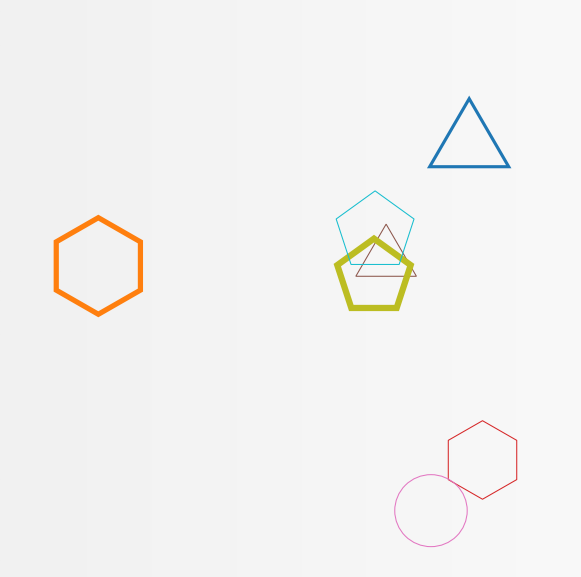[{"shape": "triangle", "thickness": 1.5, "radius": 0.39, "center": [0.807, 0.75]}, {"shape": "hexagon", "thickness": 2.5, "radius": 0.42, "center": [0.169, 0.539]}, {"shape": "hexagon", "thickness": 0.5, "radius": 0.34, "center": [0.83, 0.203]}, {"shape": "triangle", "thickness": 0.5, "radius": 0.3, "center": [0.664, 0.551]}, {"shape": "circle", "thickness": 0.5, "radius": 0.31, "center": [0.741, 0.115]}, {"shape": "pentagon", "thickness": 3, "radius": 0.33, "center": [0.643, 0.52]}, {"shape": "pentagon", "thickness": 0.5, "radius": 0.35, "center": [0.645, 0.598]}]